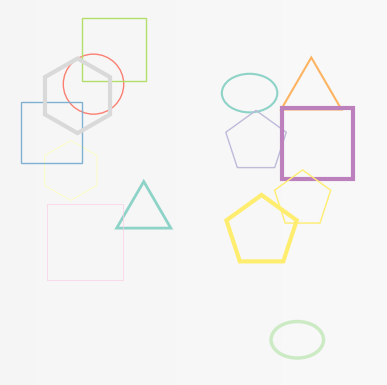[{"shape": "oval", "thickness": 1.5, "radius": 0.36, "center": [0.644, 0.758]}, {"shape": "triangle", "thickness": 2, "radius": 0.4, "center": [0.371, 0.448]}, {"shape": "hexagon", "thickness": 0.5, "radius": 0.39, "center": [0.183, 0.557]}, {"shape": "pentagon", "thickness": 1, "radius": 0.41, "center": [0.661, 0.631]}, {"shape": "circle", "thickness": 1, "radius": 0.39, "center": [0.241, 0.781]}, {"shape": "square", "thickness": 1, "radius": 0.39, "center": [0.133, 0.656]}, {"shape": "triangle", "thickness": 1.5, "radius": 0.45, "center": [0.803, 0.761]}, {"shape": "square", "thickness": 1, "radius": 0.41, "center": [0.295, 0.871]}, {"shape": "square", "thickness": 0.5, "radius": 0.49, "center": [0.219, 0.371]}, {"shape": "hexagon", "thickness": 3, "radius": 0.48, "center": [0.2, 0.751]}, {"shape": "square", "thickness": 3, "radius": 0.46, "center": [0.82, 0.628]}, {"shape": "oval", "thickness": 2.5, "radius": 0.34, "center": [0.767, 0.117]}, {"shape": "pentagon", "thickness": 3, "radius": 0.48, "center": [0.675, 0.398]}, {"shape": "pentagon", "thickness": 1, "radius": 0.38, "center": [0.781, 0.482]}]